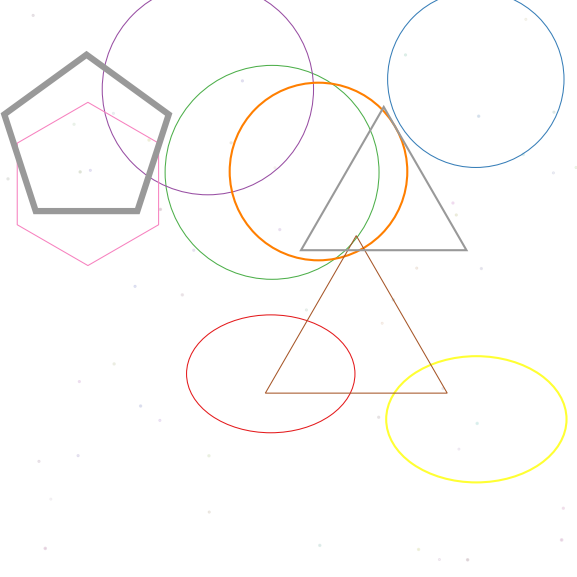[{"shape": "oval", "thickness": 0.5, "radius": 0.73, "center": [0.469, 0.352]}, {"shape": "circle", "thickness": 0.5, "radius": 0.76, "center": [0.824, 0.862]}, {"shape": "circle", "thickness": 0.5, "radius": 0.93, "center": [0.471, 0.701]}, {"shape": "circle", "thickness": 0.5, "radius": 0.91, "center": [0.36, 0.845]}, {"shape": "circle", "thickness": 1, "radius": 0.77, "center": [0.551, 0.702]}, {"shape": "oval", "thickness": 1, "radius": 0.78, "center": [0.825, 0.273]}, {"shape": "triangle", "thickness": 0.5, "radius": 0.91, "center": [0.617, 0.409]}, {"shape": "hexagon", "thickness": 0.5, "radius": 0.71, "center": [0.152, 0.681]}, {"shape": "pentagon", "thickness": 3, "radius": 0.75, "center": [0.15, 0.755]}, {"shape": "triangle", "thickness": 1, "radius": 0.83, "center": [0.664, 0.649]}]